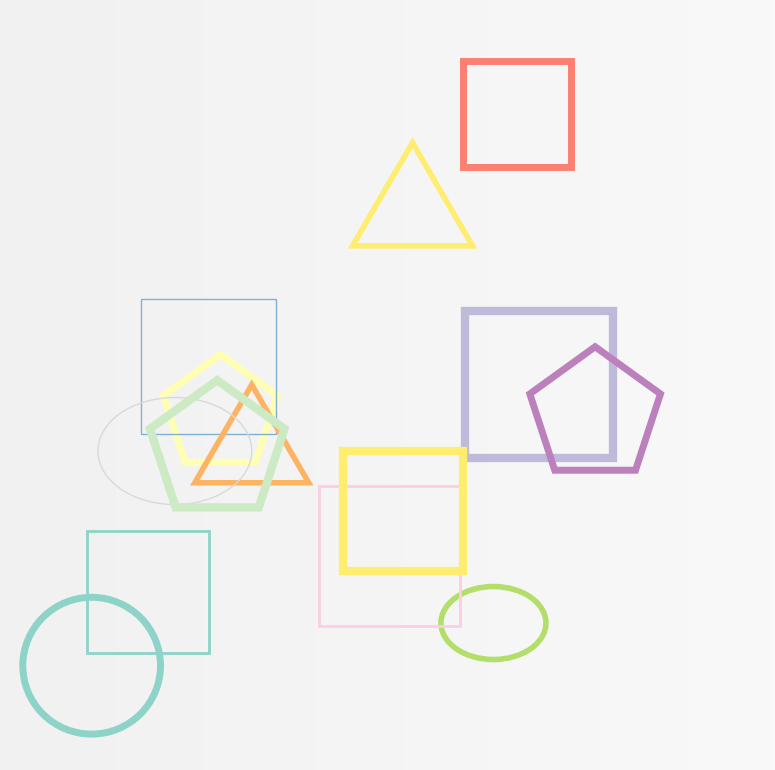[{"shape": "square", "thickness": 1, "radius": 0.39, "center": [0.191, 0.231]}, {"shape": "circle", "thickness": 2.5, "radius": 0.44, "center": [0.118, 0.135]}, {"shape": "pentagon", "thickness": 2.5, "radius": 0.39, "center": [0.284, 0.462]}, {"shape": "square", "thickness": 3, "radius": 0.48, "center": [0.696, 0.501]}, {"shape": "square", "thickness": 2.5, "radius": 0.35, "center": [0.667, 0.852]}, {"shape": "square", "thickness": 0.5, "radius": 0.44, "center": [0.269, 0.524]}, {"shape": "triangle", "thickness": 2, "radius": 0.42, "center": [0.325, 0.415]}, {"shape": "oval", "thickness": 2, "radius": 0.34, "center": [0.637, 0.191]}, {"shape": "square", "thickness": 1, "radius": 0.46, "center": [0.502, 0.278]}, {"shape": "oval", "thickness": 0.5, "radius": 0.5, "center": [0.226, 0.414]}, {"shape": "pentagon", "thickness": 2.5, "radius": 0.44, "center": [0.768, 0.461]}, {"shape": "pentagon", "thickness": 3, "radius": 0.46, "center": [0.28, 0.415]}, {"shape": "triangle", "thickness": 2, "radius": 0.45, "center": [0.532, 0.725]}, {"shape": "square", "thickness": 3, "radius": 0.39, "center": [0.52, 0.336]}]